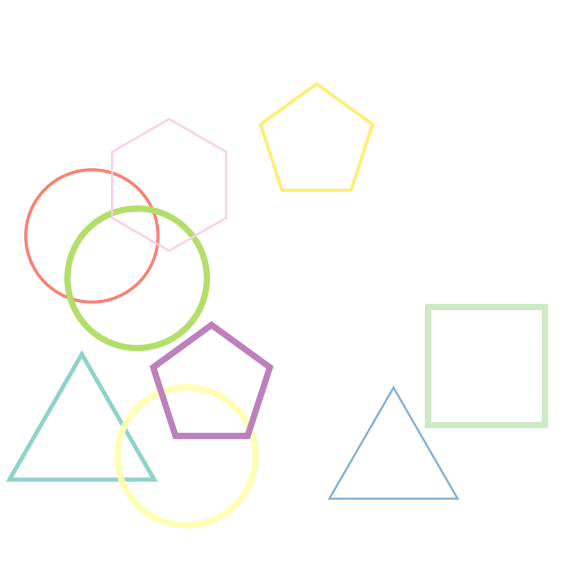[{"shape": "triangle", "thickness": 2, "radius": 0.72, "center": [0.142, 0.241]}, {"shape": "circle", "thickness": 3, "radius": 0.6, "center": [0.323, 0.209]}, {"shape": "circle", "thickness": 1.5, "radius": 0.57, "center": [0.159, 0.591]}, {"shape": "triangle", "thickness": 1, "radius": 0.64, "center": [0.681, 0.2]}, {"shape": "circle", "thickness": 3, "radius": 0.6, "center": [0.238, 0.517]}, {"shape": "hexagon", "thickness": 1, "radius": 0.57, "center": [0.293, 0.679]}, {"shape": "pentagon", "thickness": 3, "radius": 0.53, "center": [0.366, 0.33]}, {"shape": "square", "thickness": 3, "radius": 0.51, "center": [0.842, 0.366]}, {"shape": "pentagon", "thickness": 1.5, "radius": 0.51, "center": [0.548, 0.752]}]